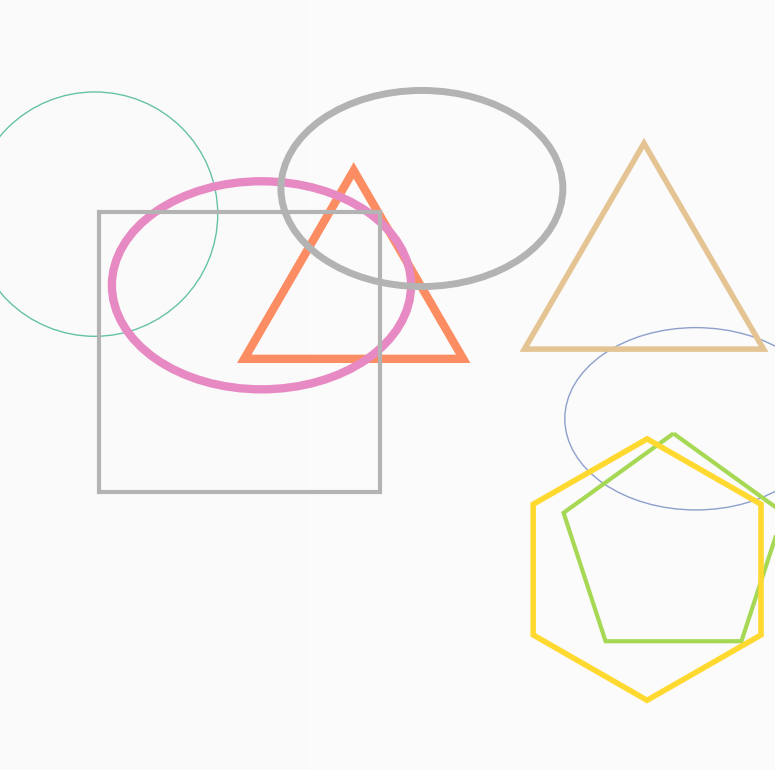[{"shape": "circle", "thickness": 0.5, "radius": 0.79, "center": [0.122, 0.722]}, {"shape": "triangle", "thickness": 3, "radius": 0.82, "center": [0.456, 0.616]}, {"shape": "oval", "thickness": 0.5, "radius": 0.85, "center": [0.898, 0.456]}, {"shape": "oval", "thickness": 3, "radius": 0.97, "center": [0.337, 0.629]}, {"shape": "pentagon", "thickness": 1.5, "radius": 0.75, "center": [0.869, 0.288]}, {"shape": "hexagon", "thickness": 2, "radius": 0.85, "center": [0.835, 0.26]}, {"shape": "triangle", "thickness": 2, "radius": 0.89, "center": [0.831, 0.636]}, {"shape": "oval", "thickness": 2.5, "radius": 0.91, "center": [0.544, 0.755]}, {"shape": "square", "thickness": 1.5, "radius": 0.91, "center": [0.309, 0.543]}]